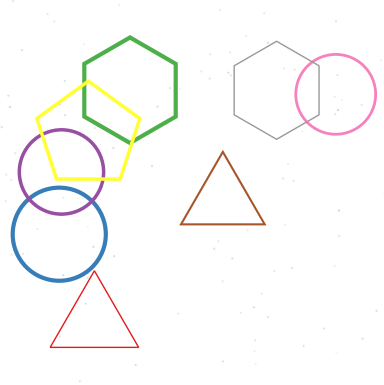[{"shape": "triangle", "thickness": 1, "radius": 0.66, "center": [0.245, 0.164]}, {"shape": "circle", "thickness": 3, "radius": 0.6, "center": [0.154, 0.392]}, {"shape": "hexagon", "thickness": 3, "radius": 0.69, "center": [0.338, 0.766]}, {"shape": "circle", "thickness": 2.5, "radius": 0.55, "center": [0.16, 0.553]}, {"shape": "pentagon", "thickness": 2.5, "radius": 0.7, "center": [0.229, 0.649]}, {"shape": "triangle", "thickness": 1.5, "radius": 0.63, "center": [0.579, 0.48]}, {"shape": "circle", "thickness": 2, "radius": 0.52, "center": [0.872, 0.755]}, {"shape": "hexagon", "thickness": 1, "radius": 0.64, "center": [0.718, 0.765]}]